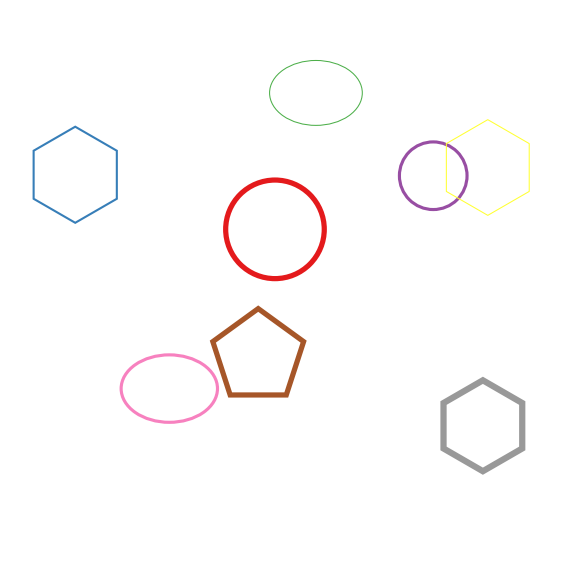[{"shape": "circle", "thickness": 2.5, "radius": 0.43, "center": [0.476, 0.602]}, {"shape": "hexagon", "thickness": 1, "radius": 0.42, "center": [0.13, 0.697]}, {"shape": "oval", "thickness": 0.5, "radius": 0.4, "center": [0.547, 0.838]}, {"shape": "circle", "thickness": 1.5, "radius": 0.29, "center": [0.75, 0.695]}, {"shape": "hexagon", "thickness": 0.5, "radius": 0.41, "center": [0.845, 0.709]}, {"shape": "pentagon", "thickness": 2.5, "radius": 0.41, "center": [0.447, 0.382]}, {"shape": "oval", "thickness": 1.5, "radius": 0.42, "center": [0.293, 0.326]}, {"shape": "hexagon", "thickness": 3, "radius": 0.39, "center": [0.836, 0.262]}]